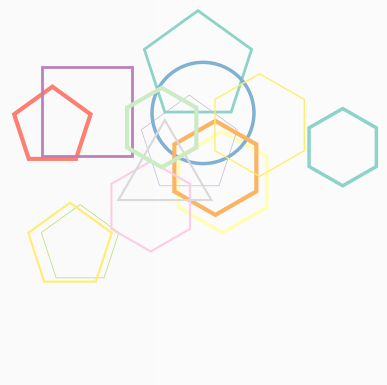[{"shape": "hexagon", "thickness": 2.5, "radius": 0.5, "center": [0.884, 0.618]}, {"shape": "pentagon", "thickness": 2, "radius": 0.73, "center": [0.511, 0.827]}, {"shape": "hexagon", "thickness": 2.5, "radius": 0.66, "center": [0.575, 0.527]}, {"shape": "pentagon", "thickness": 0.5, "radius": 0.65, "center": [0.489, 0.623]}, {"shape": "pentagon", "thickness": 3, "radius": 0.52, "center": [0.135, 0.671]}, {"shape": "circle", "thickness": 2.5, "radius": 0.66, "center": [0.524, 0.707]}, {"shape": "hexagon", "thickness": 3, "radius": 0.61, "center": [0.556, 0.564]}, {"shape": "pentagon", "thickness": 0.5, "radius": 0.53, "center": [0.207, 0.363]}, {"shape": "hexagon", "thickness": 1.5, "radius": 0.59, "center": [0.389, 0.464]}, {"shape": "triangle", "thickness": 1.5, "radius": 0.69, "center": [0.425, 0.55]}, {"shape": "square", "thickness": 2, "radius": 0.58, "center": [0.225, 0.71]}, {"shape": "hexagon", "thickness": 3, "radius": 0.52, "center": [0.417, 0.669]}, {"shape": "pentagon", "thickness": 1.5, "radius": 0.57, "center": [0.181, 0.36]}, {"shape": "hexagon", "thickness": 1, "radius": 0.67, "center": [0.67, 0.675]}]